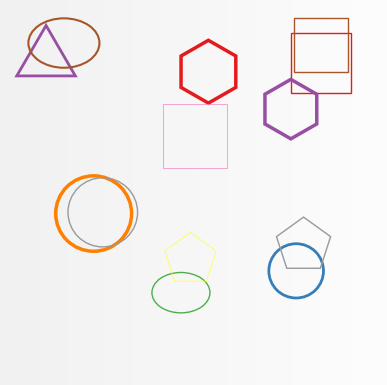[{"shape": "hexagon", "thickness": 2.5, "radius": 0.41, "center": [0.538, 0.814]}, {"shape": "square", "thickness": 1, "radius": 0.39, "center": [0.829, 0.836]}, {"shape": "circle", "thickness": 2, "radius": 0.35, "center": [0.764, 0.296]}, {"shape": "oval", "thickness": 1, "radius": 0.37, "center": [0.467, 0.24]}, {"shape": "triangle", "thickness": 2, "radius": 0.44, "center": [0.119, 0.846]}, {"shape": "hexagon", "thickness": 2.5, "radius": 0.39, "center": [0.751, 0.717]}, {"shape": "circle", "thickness": 2.5, "radius": 0.49, "center": [0.242, 0.445]}, {"shape": "pentagon", "thickness": 0.5, "radius": 0.35, "center": [0.492, 0.326]}, {"shape": "oval", "thickness": 1.5, "radius": 0.46, "center": [0.165, 0.888]}, {"shape": "square", "thickness": 1, "radius": 0.35, "center": [0.829, 0.884]}, {"shape": "square", "thickness": 0.5, "radius": 0.42, "center": [0.504, 0.647]}, {"shape": "circle", "thickness": 1, "radius": 0.45, "center": [0.265, 0.449]}, {"shape": "pentagon", "thickness": 1, "radius": 0.37, "center": [0.783, 0.363]}]